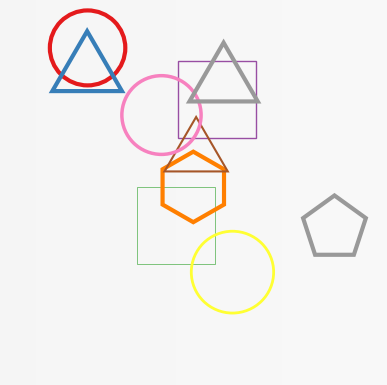[{"shape": "circle", "thickness": 3, "radius": 0.49, "center": [0.226, 0.876]}, {"shape": "triangle", "thickness": 3, "radius": 0.52, "center": [0.225, 0.815]}, {"shape": "square", "thickness": 0.5, "radius": 0.5, "center": [0.455, 0.415]}, {"shape": "square", "thickness": 1, "radius": 0.5, "center": [0.559, 0.741]}, {"shape": "hexagon", "thickness": 3, "radius": 0.46, "center": [0.499, 0.514]}, {"shape": "circle", "thickness": 2, "radius": 0.53, "center": [0.6, 0.293]}, {"shape": "triangle", "thickness": 1.5, "radius": 0.47, "center": [0.506, 0.602]}, {"shape": "circle", "thickness": 2.5, "radius": 0.51, "center": [0.417, 0.701]}, {"shape": "triangle", "thickness": 3, "radius": 0.51, "center": [0.577, 0.787]}, {"shape": "pentagon", "thickness": 3, "radius": 0.43, "center": [0.863, 0.407]}]